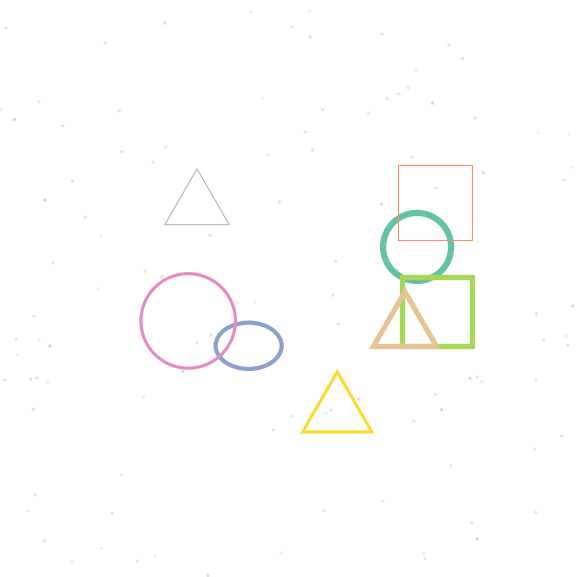[{"shape": "circle", "thickness": 3, "radius": 0.29, "center": [0.722, 0.572]}, {"shape": "square", "thickness": 0.5, "radius": 0.32, "center": [0.753, 0.649]}, {"shape": "oval", "thickness": 2, "radius": 0.29, "center": [0.431, 0.4]}, {"shape": "circle", "thickness": 1.5, "radius": 0.41, "center": [0.326, 0.443]}, {"shape": "square", "thickness": 2.5, "radius": 0.3, "center": [0.756, 0.46]}, {"shape": "triangle", "thickness": 1.5, "radius": 0.35, "center": [0.584, 0.286]}, {"shape": "triangle", "thickness": 2.5, "radius": 0.32, "center": [0.701, 0.431]}, {"shape": "triangle", "thickness": 0.5, "radius": 0.32, "center": [0.341, 0.642]}]